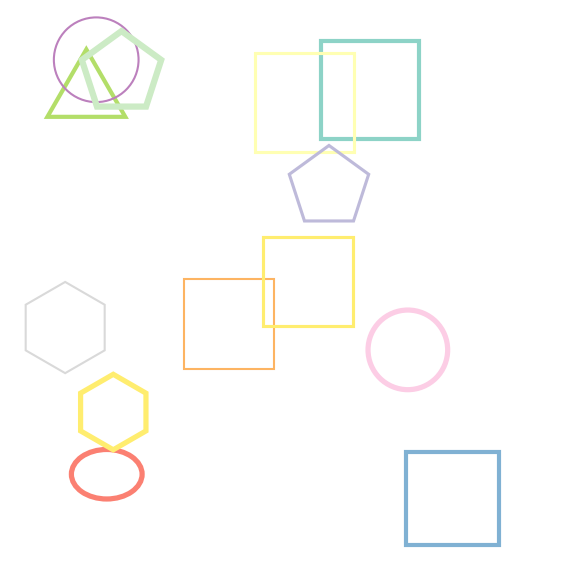[{"shape": "square", "thickness": 2, "radius": 0.42, "center": [0.641, 0.843]}, {"shape": "square", "thickness": 1.5, "radius": 0.43, "center": [0.527, 0.822]}, {"shape": "pentagon", "thickness": 1.5, "radius": 0.36, "center": [0.57, 0.675]}, {"shape": "oval", "thickness": 2.5, "radius": 0.31, "center": [0.185, 0.178]}, {"shape": "square", "thickness": 2, "radius": 0.4, "center": [0.784, 0.135]}, {"shape": "square", "thickness": 1, "radius": 0.39, "center": [0.396, 0.439]}, {"shape": "triangle", "thickness": 2, "radius": 0.39, "center": [0.149, 0.836]}, {"shape": "circle", "thickness": 2.5, "radius": 0.34, "center": [0.706, 0.393]}, {"shape": "hexagon", "thickness": 1, "radius": 0.39, "center": [0.113, 0.432]}, {"shape": "circle", "thickness": 1, "radius": 0.37, "center": [0.167, 0.896]}, {"shape": "pentagon", "thickness": 3, "radius": 0.36, "center": [0.21, 0.873]}, {"shape": "square", "thickness": 1.5, "radius": 0.39, "center": [0.533, 0.512]}, {"shape": "hexagon", "thickness": 2.5, "radius": 0.33, "center": [0.196, 0.286]}]